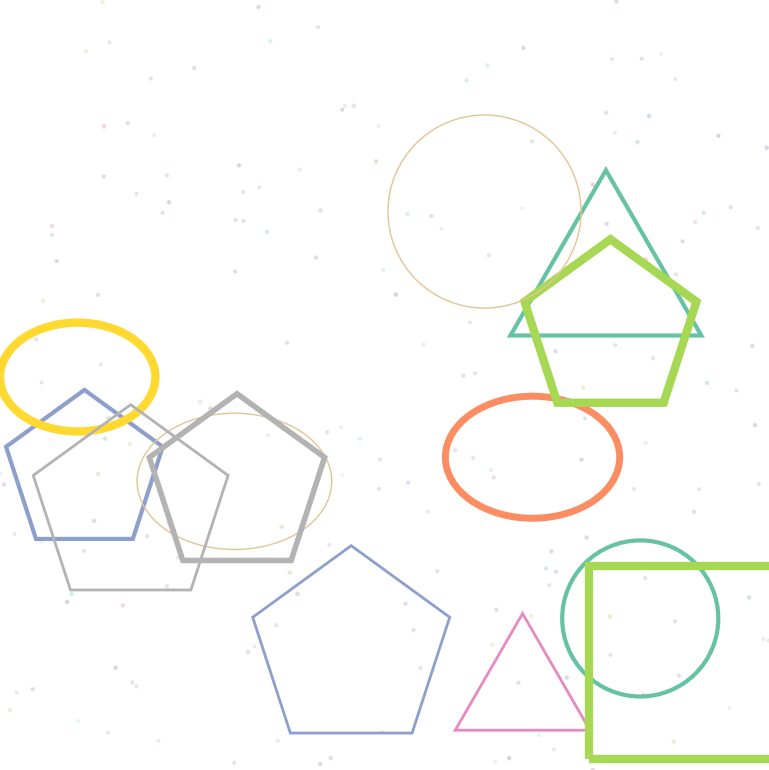[{"shape": "circle", "thickness": 1.5, "radius": 0.51, "center": [0.831, 0.197]}, {"shape": "triangle", "thickness": 1.5, "radius": 0.72, "center": [0.787, 0.636]}, {"shape": "oval", "thickness": 2.5, "radius": 0.57, "center": [0.692, 0.406]}, {"shape": "pentagon", "thickness": 1, "radius": 0.67, "center": [0.456, 0.157]}, {"shape": "pentagon", "thickness": 1.5, "radius": 0.53, "center": [0.11, 0.387]}, {"shape": "triangle", "thickness": 1, "radius": 0.51, "center": [0.679, 0.102]}, {"shape": "square", "thickness": 3, "radius": 0.63, "center": [0.891, 0.14]}, {"shape": "pentagon", "thickness": 3, "radius": 0.59, "center": [0.793, 0.572]}, {"shape": "oval", "thickness": 3, "radius": 0.5, "center": [0.101, 0.51]}, {"shape": "circle", "thickness": 0.5, "radius": 0.63, "center": [0.629, 0.725]}, {"shape": "oval", "thickness": 0.5, "radius": 0.63, "center": [0.304, 0.375]}, {"shape": "pentagon", "thickness": 2, "radius": 0.6, "center": [0.308, 0.369]}, {"shape": "pentagon", "thickness": 1, "radius": 0.67, "center": [0.17, 0.341]}]